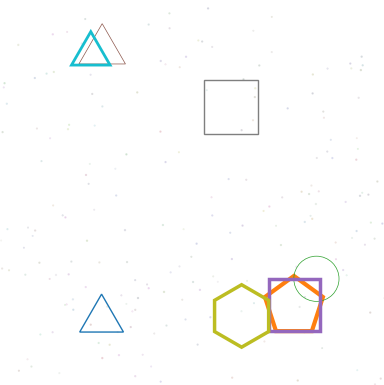[{"shape": "triangle", "thickness": 1, "radius": 0.33, "center": [0.264, 0.17]}, {"shape": "pentagon", "thickness": 3, "radius": 0.4, "center": [0.763, 0.204]}, {"shape": "circle", "thickness": 0.5, "radius": 0.29, "center": [0.822, 0.276]}, {"shape": "square", "thickness": 2.5, "radius": 0.33, "center": [0.765, 0.208]}, {"shape": "triangle", "thickness": 0.5, "radius": 0.35, "center": [0.265, 0.869]}, {"shape": "square", "thickness": 1, "radius": 0.35, "center": [0.6, 0.722]}, {"shape": "hexagon", "thickness": 2.5, "radius": 0.41, "center": [0.628, 0.179]}, {"shape": "triangle", "thickness": 2, "radius": 0.29, "center": [0.236, 0.86]}]